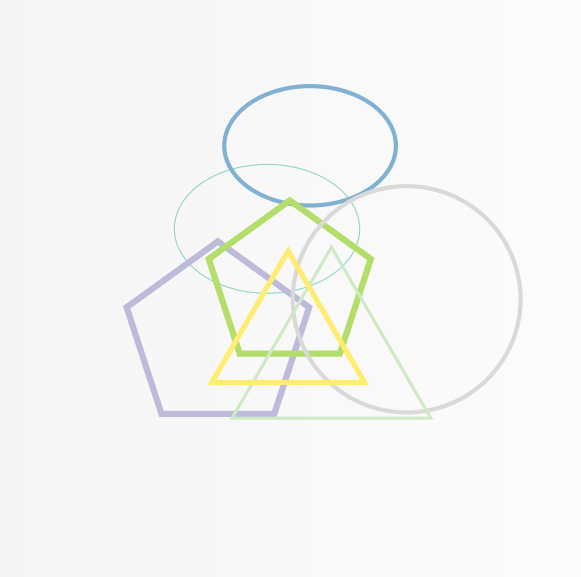[{"shape": "oval", "thickness": 0.5, "radius": 0.8, "center": [0.459, 0.603]}, {"shape": "pentagon", "thickness": 3, "radius": 0.83, "center": [0.375, 0.416]}, {"shape": "oval", "thickness": 2, "radius": 0.74, "center": [0.533, 0.747]}, {"shape": "pentagon", "thickness": 3, "radius": 0.73, "center": [0.499, 0.505]}, {"shape": "circle", "thickness": 2, "radius": 0.98, "center": [0.7, 0.481]}, {"shape": "triangle", "thickness": 1.5, "radius": 0.99, "center": [0.57, 0.374]}, {"shape": "triangle", "thickness": 2.5, "radius": 0.76, "center": [0.496, 0.413]}]